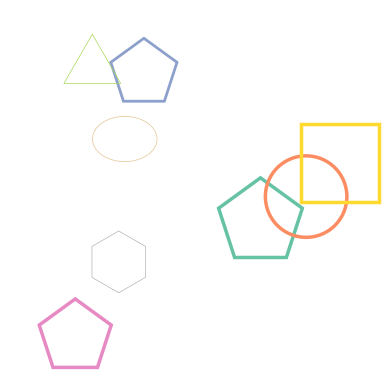[{"shape": "pentagon", "thickness": 2.5, "radius": 0.57, "center": [0.677, 0.424]}, {"shape": "circle", "thickness": 2.5, "radius": 0.53, "center": [0.795, 0.489]}, {"shape": "pentagon", "thickness": 2, "radius": 0.45, "center": [0.374, 0.81]}, {"shape": "pentagon", "thickness": 2.5, "radius": 0.49, "center": [0.195, 0.125]}, {"shape": "triangle", "thickness": 0.5, "radius": 0.43, "center": [0.24, 0.826]}, {"shape": "square", "thickness": 2.5, "radius": 0.51, "center": [0.883, 0.578]}, {"shape": "oval", "thickness": 0.5, "radius": 0.42, "center": [0.324, 0.639]}, {"shape": "hexagon", "thickness": 0.5, "radius": 0.4, "center": [0.308, 0.32]}]